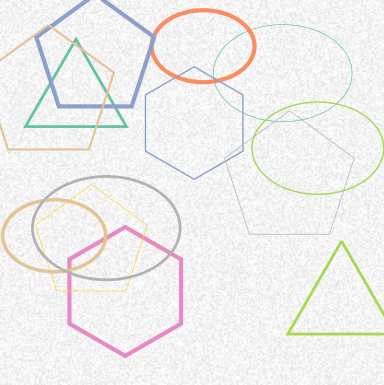[{"shape": "triangle", "thickness": 2, "radius": 0.76, "center": [0.197, 0.747]}, {"shape": "oval", "thickness": 0.5, "radius": 0.9, "center": [0.734, 0.81]}, {"shape": "oval", "thickness": 3, "radius": 0.67, "center": [0.528, 0.88]}, {"shape": "pentagon", "thickness": 3, "radius": 0.8, "center": [0.247, 0.854]}, {"shape": "hexagon", "thickness": 1, "radius": 0.73, "center": [0.504, 0.68]}, {"shape": "hexagon", "thickness": 3, "radius": 0.84, "center": [0.325, 0.243]}, {"shape": "triangle", "thickness": 2, "radius": 0.8, "center": [0.887, 0.213]}, {"shape": "oval", "thickness": 1, "radius": 0.86, "center": [0.826, 0.615]}, {"shape": "pentagon", "thickness": 0.5, "radius": 0.76, "center": [0.238, 0.368]}, {"shape": "pentagon", "thickness": 1.5, "radius": 0.89, "center": [0.126, 0.756]}, {"shape": "oval", "thickness": 2.5, "radius": 0.67, "center": [0.141, 0.388]}, {"shape": "oval", "thickness": 2, "radius": 0.96, "center": [0.276, 0.408]}, {"shape": "pentagon", "thickness": 0.5, "radius": 0.89, "center": [0.752, 0.535]}]